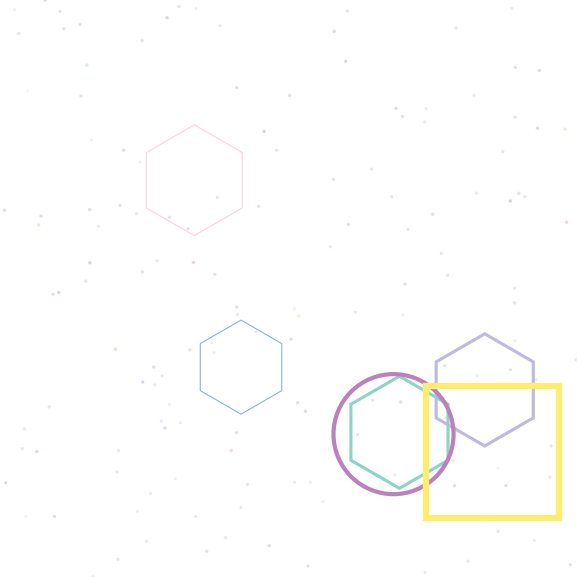[{"shape": "hexagon", "thickness": 1.5, "radius": 0.49, "center": [0.692, 0.251]}, {"shape": "hexagon", "thickness": 1.5, "radius": 0.49, "center": [0.839, 0.324]}, {"shape": "hexagon", "thickness": 0.5, "radius": 0.41, "center": [0.417, 0.363]}, {"shape": "hexagon", "thickness": 0.5, "radius": 0.48, "center": [0.336, 0.687]}, {"shape": "circle", "thickness": 2, "radius": 0.52, "center": [0.681, 0.247]}, {"shape": "square", "thickness": 3, "radius": 0.58, "center": [0.853, 0.216]}]